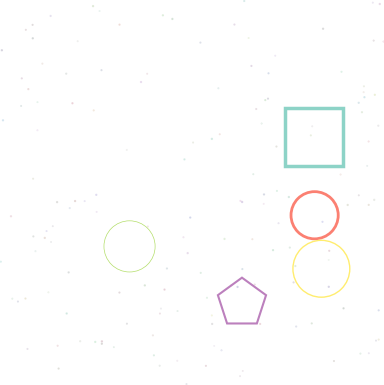[{"shape": "square", "thickness": 2.5, "radius": 0.38, "center": [0.815, 0.645]}, {"shape": "circle", "thickness": 2, "radius": 0.31, "center": [0.817, 0.441]}, {"shape": "circle", "thickness": 0.5, "radius": 0.33, "center": [0.336, 0.36]}, {"shape": "pentagon", "thickness": 1.5, "radius": 0.33, "center": [0.628, 0.213]}, {"shape": "circle", "thickness": 1, "radius": 0.37, "center": [0.835, 0.302]}]